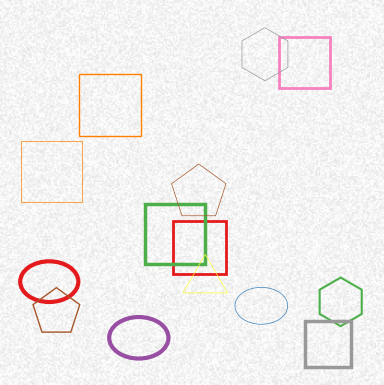[{"shape": "oval", "thickness": 3, "radius": 0.38, "center": [0.128, 0.268]}, {"shape": "square", "thickness": 2, "radius": 0.35, "center": [0.518, 0.357]}, {"shape": "oval", "thickness": 0.5, "radius": 0.34, "center": [0.679, 0.206]}, {"shape": "hexagon", "thickness": 1.5, "radius": 0.32, "center": [0.885, 0.216]}, {"shape": "square", "thickness": 2.5, "radius": 0.39, "center": [0.454, 0.391]}, {"shape": "oval", "thickness": 3, "radius": 0.39, "center": [0.361, 0.123]}, {"shape": "square", "thickness": 1, "radius": 0.4, "center": [0.286, 0.727]}, {"shape": "square", "thickness": 0.5, "radius": 0.4, "center": [0.134, 0.555]}, {"shape": "triangle", "thickness": 0.5, "radius": 0.33, "center": [0.533, 0.273]}, {"shape": "pentagon", "thickness": 0.5, "radius": 0.37, "center": [0.516, 0.5]}, {"shape": "pentagon", "thickness": 1, "radius": 0.32, "center": [0.146, 0.189]}, {"shape": "square", "thickness": 2, "radius": 0.33, "center": [0.791, 0.837]}, {"shape": "hexagon", "thickness": 0.5, "radius": 0.34, "center": [0.688, 0.859]}, {"shape": "square", "thickness": 2.5, "radius": 0.3, "center": [0.852, 0.106]}]